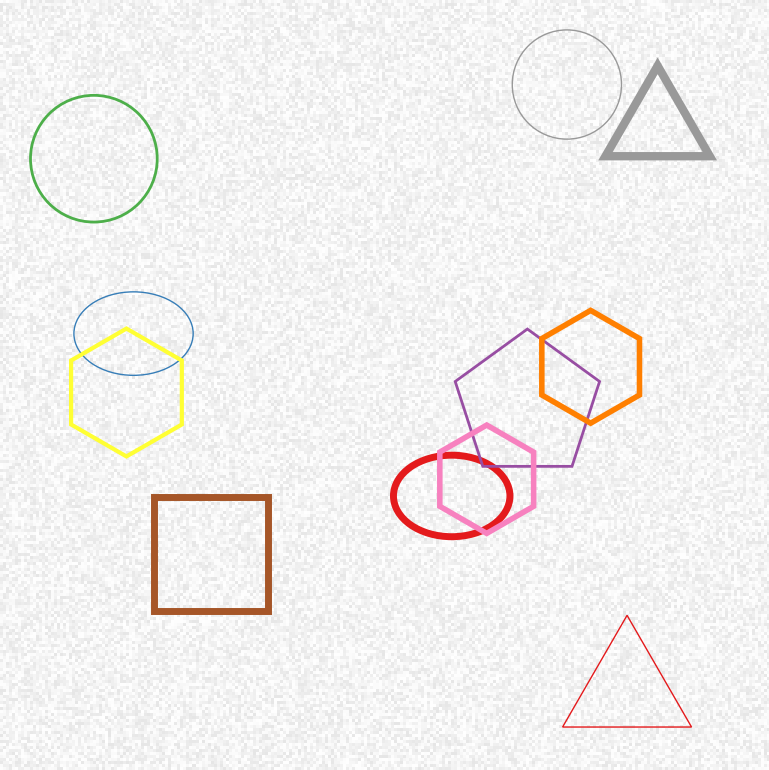[{"shape": "triangle", "thickness": 0.5, "radius": 0.48, "center": [0.814, 0.104]}, {"shape": "oval", "thickness": 2.5, "radius": 0.38, "center": [0.587, 0.356]}, {"shape": "oval", "thickness": 0.5, "radius": 0.39, "center": [0.173, 0.567]}, {"shape": "circle", "thickness": 1, "radius": 0.41, "center": [0.122, 0.794]}, {"shape": "pentagon", "thickness": 1, "radius": 0.49, "center": [0.685, 0.474]}, {"shape": "hexagon", "thickness": 2, "radius": 0.37, "center": [0.767, 0.524]}, {"shape": "hexagon", "thickness": 1.5, "radius": 0.42, "center": [0.164, 0.49]}, {"shape": "square", "thickness": 2.5, "radius": 0.37, "center": [0.274, 0.28]}, {"shape": "hexagon", "thickness": 2, "radius": 0.35, "center": [0.632, 0.378]}, {"shape": "circle", "thickness": 0.5, "radius": 0.35, "center": [0.736, 0.89]}, {"shape": "triangle", "thickness": 3, "radius": 0.39, "center": [0.854, 0.836]}]